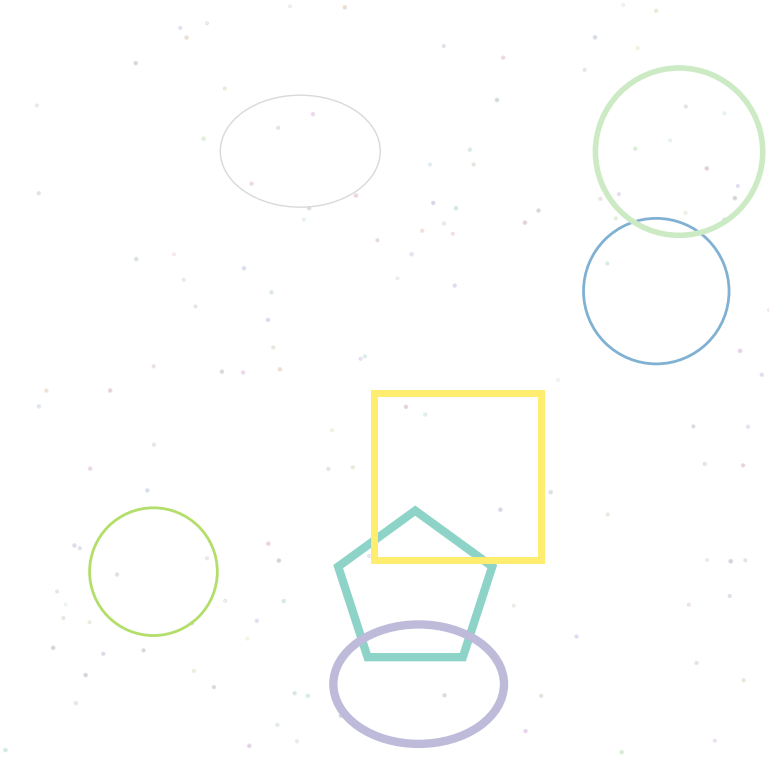[{"shape": "pentagon", "thickness": 3, "radius": 0.53, "center": [0.539, 0.232]}, {"shape": "oval", "thickness": 3, "radius": 0.55, "center": [0.544, 0.111]}, {"shape": "circle", "thickness": 1, "radius": 0.47, "center": [0.852, 0.622]}, {"shape": "circle", "thickness": 1, "radius": 0.41, "center": [0.199, 0.258]}, {"shape": "oval", "thickness": 0.5, "radius": 0.52, "center": [0.39, 0.804]}, {"shape": "circle", "thickness": 2, "radius": 0.54, "center": [0.882, 0.803]}, {"shape": "square", "thickness": 2.5, "radius": 0.54, "center": [0.594, 0.381]}]